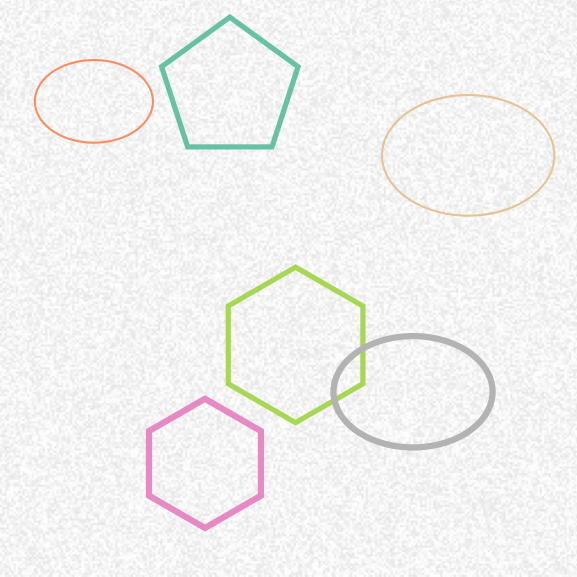[{"shape": "pentagon", "thickness": 2.5, "radius": 0.62, "center": [0.398, 0.845]}, {"shape": "oval", "thickness": 1, "radius": 0.51, "center": [0.163, 0.824]}, {"shape": "hexagon", "thickness": 3, "radius": 0.56, "center": [0.355, 0.197]}, {"shape": "hexagon", "thickness": 2.5, "radius": 0.67, "center": [0.512, 0.402]}, {"shape": "oval", "thickness": 1, "radius": 0.75, "center": [0.811, 0.73]}, {"shape": "oval", "thickness": 3, "radius": 0.69, "center": [0.715, 0.321]}]